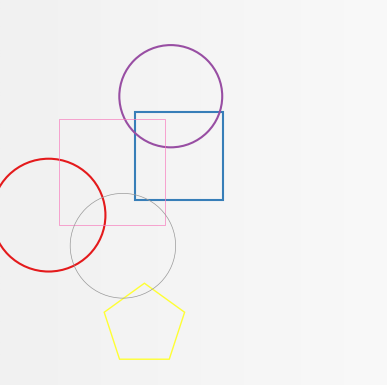[{"shape": "circle", "thickness": 1.5, "radius": 0.73, "center": [0.126, 0.441]}, {"shape": "square", "thickness": 1.5, "radius": 0.57, "center": [0.463, 0.595]}, {"shape": "circle", "thickness": 1.5, "radius": 0.66, "center": [0.441, 0.75]}, {"shape": "pentagon", "thickness": 1, "radius": 0.55, "center": [0.373, 0.155]}, {"shape": "square", "thickness": 0.5, "radius": 0.69, "center": [0.289, 0.553]}, {"shape": "circle", "thickness": 0.5, "radius": 0.68, "center": [0.317, 0.362]}]